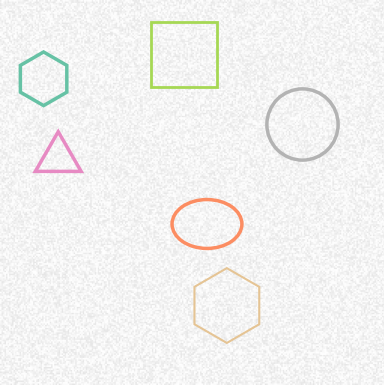[{"shape": "hexagon", "thickness": 2.5, "radius": 0.35, "center": [0.113, 0.795]}, {"shape": "oval", "thickness": 2.5, "radius": 0.45, "center": [0.538, 0.418]}, {"shape": "triangle", "thickness": 2.5, "radius": 0.34, "center": [0.151, 0.589]}, {"shape": "square", "thickness": 2, "radius": 0.43, "center": [0.477, 0.858]}, {"shape": "hexagon", "thickness": 1.5, "radius": 0.49, "center": [0.589, 0.206]}, {"shape": "circle", "thickness": 2.5, "radius": 0.46, "center": [0.786, 0.677]}]